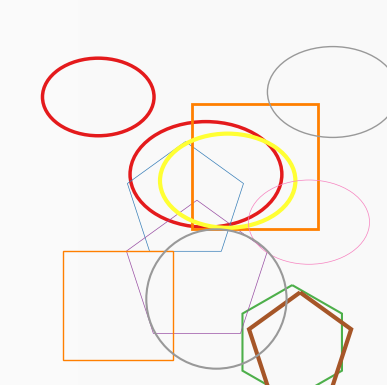[{"shape": "oval", "thickness": 2.5, "radius": 0.72, "center": [0.254, 0.748]}, {"shape": "oval", "thickness": 2.5, "radius": 0.98, "center": [0.531, 0.547]}, {"shape": "pentagon", "thickness": 0.5, "radius": 0.79, "center": [0.479, 0.475]}, {"shape": "hexagon", "thickness": 1.5, "radius": 0.74, "center": [0.754, 0.111]}, {"shape": "pentagon", "thickness": 0.5, "radius": 0.96, "center": [0.508, 0.289]}, {"shape": "square", "thickness": 2, "radius": 0.81, "center": [0.659, 0.568]}, {"shape": "square", "thickness": 1, "radius": 0.71, "center": [0.304, 0.206]}, {"shape": "oval", "thickness": 3, "radius": 0.87, "center": [0.588, 0.531]}, {"shape": "pentagon", "thickness": 3, "radius": 0.69, "center": [0.774, 0.102]}, {"shape": "oval", "thickness": 0.5, "radius": 0.78, "center": [0.797, 0.423]}, {"shape": "circle", "thickness": 1.5, "radius": 0.9, "center": [0.559, 0.223]}, {"shape": "oval", "thickness": 1, "radius": 0.84, "center": [0.859, 0.761]}]